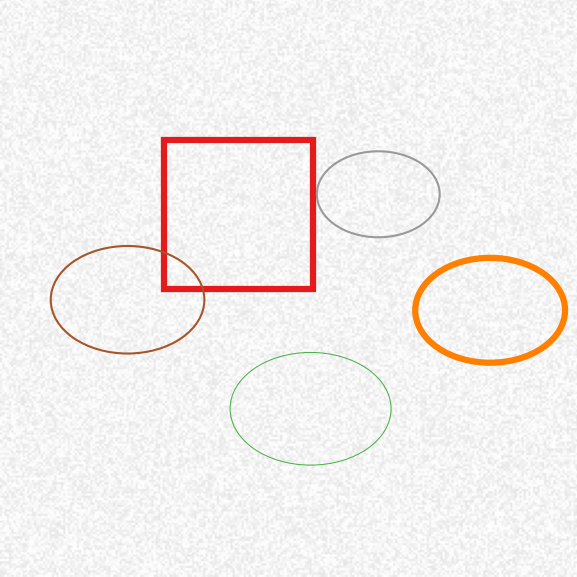[{"shape": "square", "thickness": 3, "radius": 0.64, "center": [0.413, 0.628]}, {"shape": "oval", "thickness": 0.5, "radius": 0.7, "center": [0.538, 0.291]}, {"shape": "oval", "thickness": 3, "radius": 0.65, "center": [0.849, 0.462]}, {"shape": "oval", "thickness": 1, "radius": 0.67, "center": [0.221, 0.48]}, {"shape": "oval", "thickness": 1, "radius": 0.53, "center": [0.655, 0.663]}]